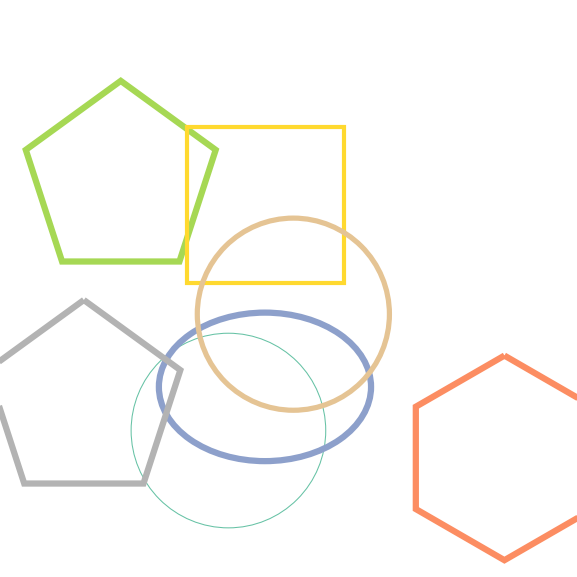[{"shape": "circle", "thickness": 0.5, "radius": 0.84, "center": [0.396, 0.254]}, {"shape": "hexagon", "thickness": 3, "radius": 0.89, "center": [0.873, 0.206]}, {"shape": "oval", "thickness": 3, "radius": 0.92, "center": [0.459, 0.329]}, {"shape": "pentagon", "thickness": 3, "radius": 0.86, "center": [0.209, 0.686]}, {"shape": "square", "thickness": 2, "radius": 0.68, "center": [0.46, 0.644]}, {"shape": "circle", "thickness": 2.5, "radius": 0.83, "center": [0.508, 0.455]}, {"shape": "pentagon", "thickness": 3, "radius": 0.88, "center": [0.145, 0.304]}]